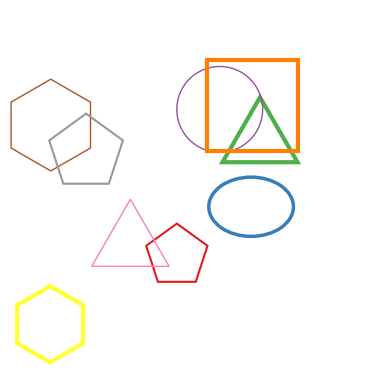[{"shape": "pentagon", "thickness": 1.5, "radius": 0.42, "center": [0.459, 0.336]}, {"shape": "oval", "thickness": 2.5, "radius": 0.55, "center": [0.652, 0.463]}, {"shape": "triangle", "thickness": 3, "radius": 0.56, "center": [0.675, 0.635]}, {"shape": "circle", "thickness": 1, "radius": 0.56, "center": [0.571, 0.716]}, {"shape": "square", "thickness": 3, "radius": 0.59, "center": [0.656, 0.727]}, {"shape": "hexagon", "thickness": 3, "radius": 0.49, "center": [0.13, 0.158]}, {"shape": "hexagon", "thickness": 1, "radius": 0.6, "center": [0.132, 0.675]}, {"shape": "triangle", "thickness": 1, "radius": 0.58, "center": [0.339, 0.366]}, {"shape": "pentagon", "thickness": 1.5, "radius": 0.5, "center": [0.224, 0.604]}]